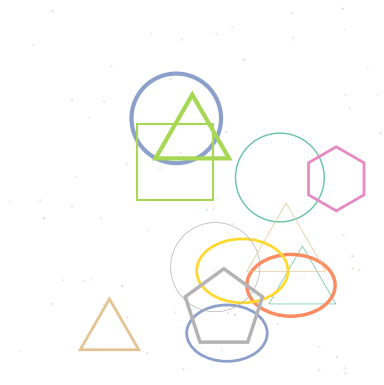[{"shape": "circle", "thickness": 1, "radius": 0.58, "center": [0.727, 0.539]}, {"shape": "triangle", "thickness": 0.5, "radius": 0.5, "center": [0.785, 0.261]}, {"shape": "oval", "thickness": 2.5, "radius": 0.57, "center": [0.756, 0.259]}, {"shape": "oval", "thickness": 2, "radius": 0.52, "center": [0.589, 0.135]}, {"shape": "circle", "thickness": 3, "radius": 0.58, "center": [0.458, 0.693]}, {"shape": "hexagon", "thickness": 2, "radius": 0.42, "center": [0.873, 0.536]}, {"shape": "square", "thickness": 1.5, "radius": 0.49, "center": [0.455, 0.579]}, {"shape": "triangle", "thickness": 3, "radius": 0.55, "center": [0.499, 0.644]}, {"shape": "oval", "thickness": 2, "radius": 0.59, "center": [0.629, 0.296]}, {"shape": "triangle", "thickness": 0.5, "radius": 0.59, "center": [0.743, 0.354]}, {"shape": "triangle", "thickness": 2, "radius": 0.44, "center": [0.284, 0.136]}, {"shape": "circle", "thickness": 0.5, "radius": 0.58, "center": [0.559, 0.306]}, {"shape": "pentagon", "thickness": 2.5, "radius": 0.53, "center": [0.581, 0.197]}]